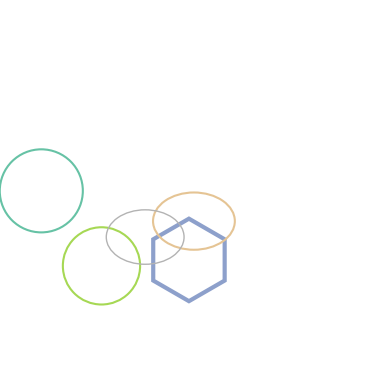[{"shape": "circle", "thickness": 1.5, "radius": 0.54, "center": [0.107, 0.504]}, {"shape": "hexagon", "thickness": 3, "radius": 0.54, "center": [0.491, 0.325]}, {"shape": "circle", "thickness": 1.5, "radius": 0.5, "center": [0.264, 0.309]}, {"shape": "oval", "thickness": 1.5, "radius": 0.53, "center": [0.504, 0.426]}, {"shape": "oval", "thickness": 1, "radius": 0.51, "center": [0.377, 0.384]}]